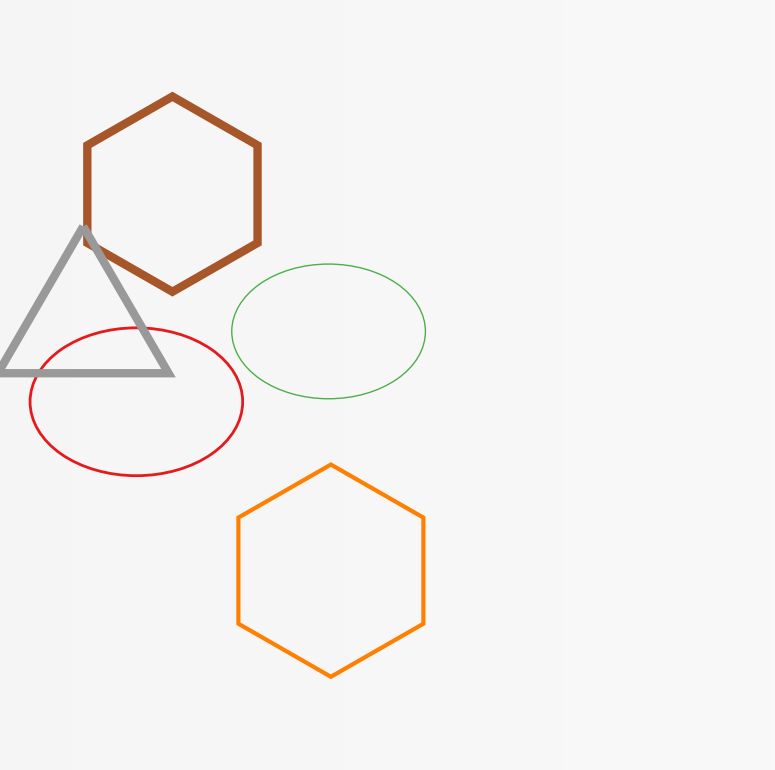[{"shape": "oval", "thickness": 1, "radius": 0.69, "center": [0.176, 0.478]}, {"shape": "oval", "thickness": 0.5, "radius": 0.62, "center": [0.424, 0.57]}, {"shape": "hexagon", "thickness": 1.5, "radius": 0.69, "center": [0.427, 0.259]}, {"shape": "hexagon", "thickness": 3, "radius": 0.63, "center": [0.222, 0.748]}, {"shape": "triangle", "thickness": 3, "radius": 0.64, "center": [0.107, 0.579]}]